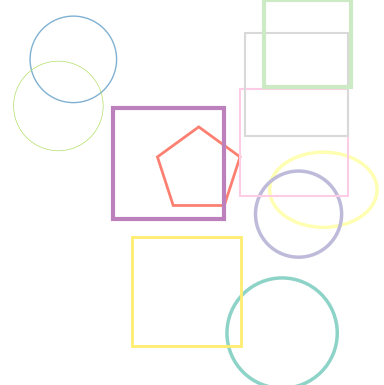[{"shape": "circle", "thickness": 2.5, "radius": 0.72, "center": [0.733, 0.135]}, {"shape": "oval", "thickness": 2.5, "radius": 0.7, "center": [0.84, 0.507]}, {"shape": "circle", "thickness": 2.5, "radius": 0.56, "center": [0.775, 0.444]}, {"shape": "pentagon", "thickness": 2, "radius": 0.56, "center": [0.516, 0.558]}, {"shape": "circle", "thickness": 1, "radius": 0.56, "center": [0.19, 0.846]}, {"shape": "circle", "thickness": 0.5, "radius": 0.58, "center": [0.152, 0.725]}, {"shape": "square", "thickness": 1.5, "radius": 0.7, "center": [0.764, 0.63]}, {"shape": "square", "thickness": 1.5, "radius": 0.67, "center": [0.77, 0.781]}, {"shape": "square", "thickness": 3, "radius": 0.72, "center": [0.439, 0.575]}, {"shape": "square", "thickness": 3, "radius": 0.57, "center": [0.799, 0.887]}, {"shape": "square", "thickness": 2, "radius": 0.71, "center": [0.484, 0.243]}]